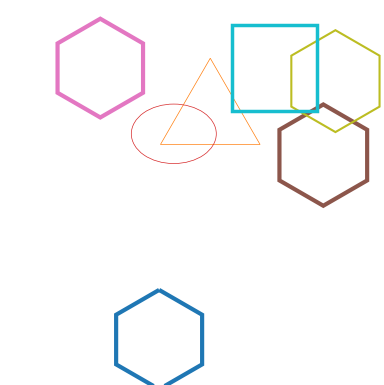[{"shape": "hexagon", "thickness": 3, "radius": 0.64, "center": [0.413, 0.118]}, {"shape": "triangle", "thickness": 0.5, "radius": 0.75, "center": [0.546, 0.699]}, {"shape": "oval", "thickness": 0.5, "radius": 0.55, "center": [0.451, 0.652]}, {"shape": "hexagon", "thickness": 3, "radius": 0.66, "center": [0.84, 0.597]}, {"shape": "hexagon", "thickness": 3, "radius": 0.64, "center": [0.261, 0.823]}, {"shape": "hexagon", "thickness": 1.5, "radius": 0.66, "center": [0.871, 0.789]}, {"shape": "square", "thickness": 2.5, "radius": 0.55, "center": [0.712, 0.824]}]